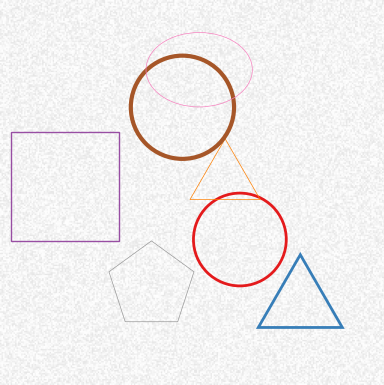[{"shape": "circle", "thickness": 2, "radius": 0.6, "center": [0.623, 0.378]}, {"shape": "triangle", "thickness": 2, "radius": 0.63, "center": [0.78, 0.212]}, {"shape": "square", "thickness": 1, "radius": 0.7, "center": [0.168, 0.516]}, {"shape": "triangle", "thickness": 0.5, "radius": 0.53, "center": [0.585, 0.534]}, {"shape": "circle", "thickness": 3, "radius": 0.67, "center": [0.474, 0.721]}, {"shape": "oval", "thickness": 0.5, "radius": 0.69, "center": [0.517, 0.819]}, {"shape": "pentagon", "thickness": 0.5, "radius": 0.58, "center": [0.393, 0.258]}]